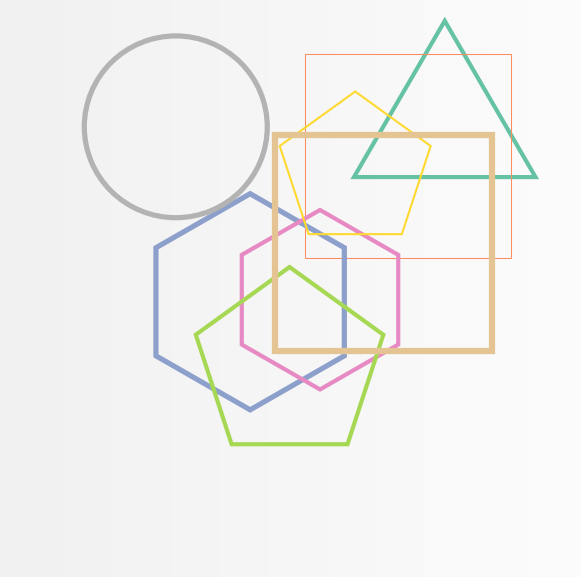[{"shape": "triangle", "thickness": 2, "radius": 0.9, "center": [0.765, 0.783]}, {"shape": "square", "thickness": 0.5, "radius": 0.89, "center": [0.703, 0.729]}, {"shape": "hexagon", "thickness": 2.5, "radius": 0.94, "center": [0.43, 0.477]}, {"shape": "hexagon", "thickness": 2, "radius": 0.78, "center": [0.551, 0.48]}, {"shape": "pentagon", "thickness": 2, "radius": 0.85, "center": [0.498, 0.367]}, {"shape": "pentagon", "thickness": 1, "radius": 0.68, "center": [0.611, 0.704]}, {"shape": "square", "thickness": 3, "radius": 0.93, "center": [0.66, 0.579]}, {"shape": "circle", "thickness": 2.5, "radius": 0.79, "center": [0.302, 0.78]}]